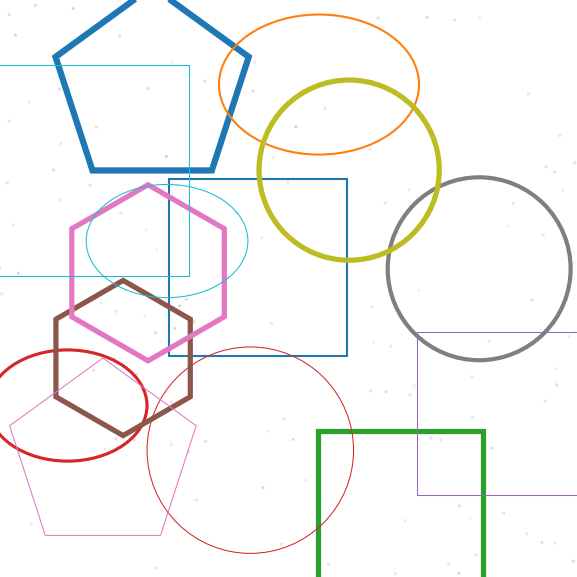[{"shape": "pentagon", "thickness": 3, "radius": 0.88, "center": [0.263, 0.846]}, {"shape": "square", "thickness": 1, "radius": 0.77, "center": [0.447, 0.536]}, {"shape": "oval", "thickness": 1, "radius": 0.87, "center": [0.552, 0.853]}, {"shape": "square", "thickness": 2.5, "radius": 0.72, "center": [0.693, 0.11]}, {"shape": "oval", "thickness": 1.5, "radius": 0.69, "center": [0.117, 0.297]}, {"shape": "circle", "thickness": 0.5, "radius": 0.89, "center": [0.433, 0.22]}, {"shape": "square", "thickness": 0.5, "radius": 0.71, "center": [0.864, 0.284]}, {"shape": "hexagon", "thickness": 2.5, "radius": 0.67, "center": [0.213, 0.379]}, {"shape": "pentagon", "thickness": 0.5, "radius": 0.85, "center": [0.178, 0.209]}, {"shape": "hexagon", "thickness": 2.5, "radius": 0.76, "center": [0.256, 0.527]}, {"shape": "circle", "thickness": 2, "radius": 0.79, "center": [0.83, 0.534]}, {"shape": "circle", "thickness": 2.5, "radius": 0.78, "center": [0.605, 0.705]}, {"shape": "square", "thickness": 0.5, "radius": 0.91, "center": [0.144, 0.704]}, {"shape": "oval", "thickness": 0.5, "radius": 0.7, "center": [0.289, 0.582]}]